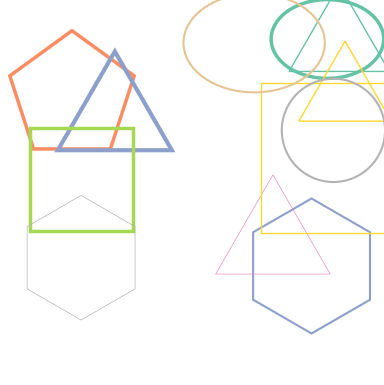[{"shape": "triangle", "thickness": 1, "radius": 0.75, "center": [0.881, 0.89]}, {"shape": "oval", "thickness": 2.5, "radius": 0.73, "center": [0.85, 0.899]}, {"shape": "pentagon", "thickness": 2.5, "radius": 0.85, "center": [0.187, 0.75]}, {"shape": "hexagon", "thickness": 1.5, "radius": 0.88, "center": [0.809, 0.309]}, {"shape": "triangle", "thickness": 3, "radius": 0.85, "center": [0.298, 0.695]}, {"shape": "triangle", "thickness": 0.5, "radius": 0.86, "center": [0.709, 0.374]}, {"shape": "square", "thickness": 2.5, "radius": 0.67, "center": [0.212, 0.534]}, {"shape": "triangle", "thickness": 1, "radius": 0.69, "center": [0.896, 0.755]}, {"shape": "square", "thickness": 1, "radius": 0.97, "center": [0.873, 0.59]}, {"shape": "oval", "thickness": 1.5, "radius": 0.92, "center": [0.66, 0.889]}, {"shape": "circle", "thickness": 1.5, "radius": 0.67, "center": [0.866, 0.661]}, {"shape": "hexagon", "thickness": 0.5, "radius": 0.81, "center": [0.211, 0.331]}]